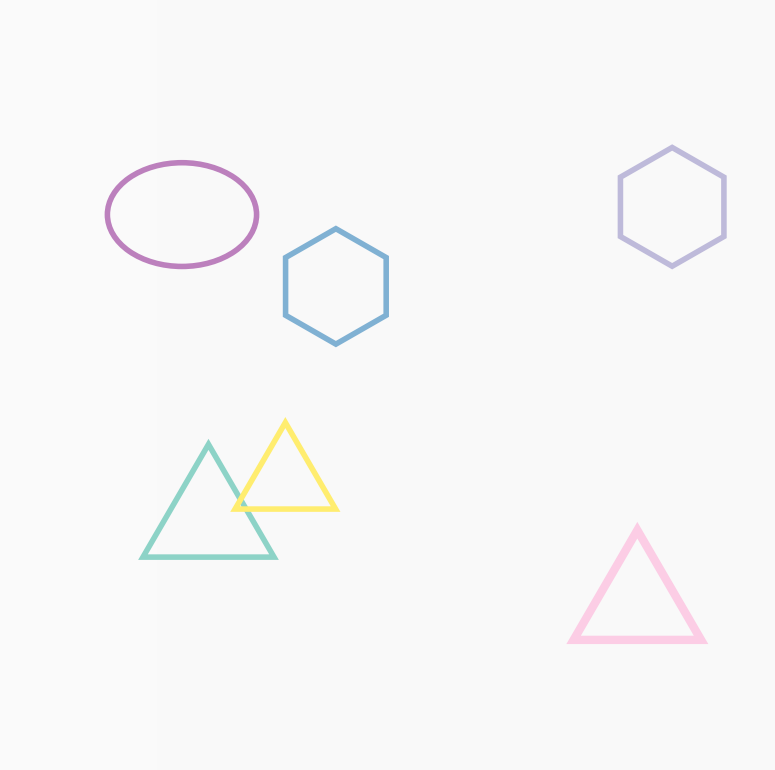[{"shape": "triangle", "thickness": 2, "radius": 0.49, "center": [0.269, 0.325]}, {"shape": "hexagon", "thickness": 2, "radius": 0.39, "center": [0.867, 0.731]}, {"shape": "hexagon", "thickness": 2, "radius": 0.37, "center": [0.433, 0.628]}, {"shape": "triangle", "thickness": 3, "radius": 0.47, "center": [0.822, 0.216]}, {"shape": "oval", "thickness": 2, "radius": 0.48, "center": [0.235, 0.721]}, {"shape": "triangle", "thickness": 2, "radius": 0.37, "center": [0.368, 0.376]}]